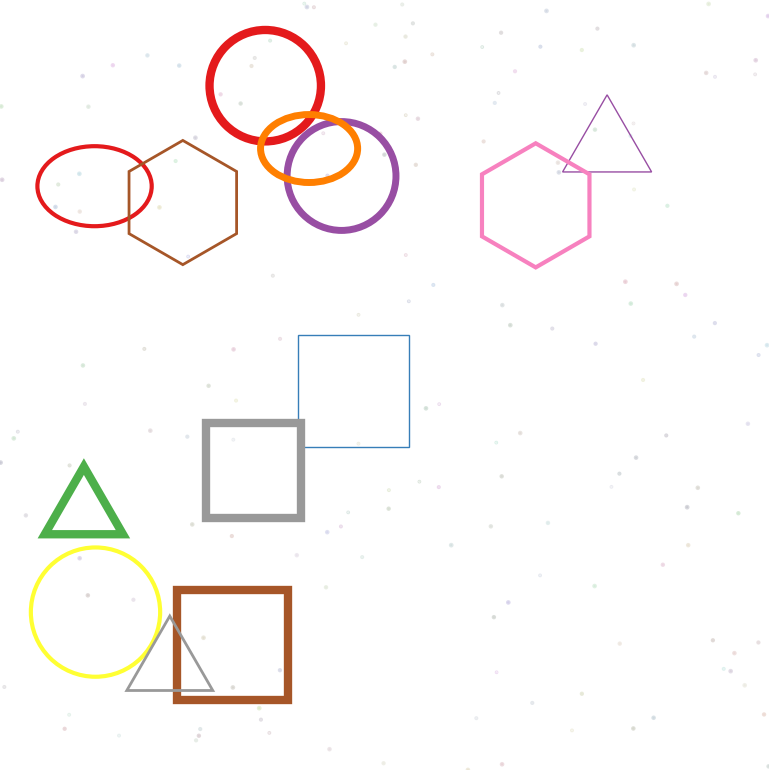[{"shape": "circle", "thickness": 3, "radius": 0.36, "center": [0.344, 0.889]}, {"shape": "oval", "thickness": 1.5, "radius": 0.37, "center": [0.123, 0.758]}, {"shape": "square", "thickness": 0.5, "radius": 0.36, "center": [0.46, 0.492]}, {"shape": "triangle", "thickness": 3, "radius": 0.29, "center": [0.109, 0.335]}, {"shape": "circle", "thickness": 2.5, "radius": 0.35, "center": [0.444, 0.771]}, {"shape": "triangle", "thickness": 0.5, "radius": 0.33, "center": [0.788, 0.81]}, {"shape": "oval", "thickness": 2.5, "radius": 0.32, "center": [0.401, 0.807]}, {"shape": "circle", "thickness": 1.5, "radius": 0.42, "center": [0.124, 0.205]}, {"shape": "hexagon", "thickness": 1, "radius": 0.4, "center": [0.237, 0.737]}, {"shape": "square", "thickness": 3, "radius": 0.36, "center": [0.302, 0.163]}, {"shape": "hexagon", "thickness": 1.5, "radius": 0.4, "center": [0.696, 0.733]}, {"shape": "triangle", "thickness": 1, "radius": 0.32, "center": [0.221, 0.135]}, {"shape": "square", "thickness": 3, "radius": 0.31, "center": [0.329, 0.389]}]